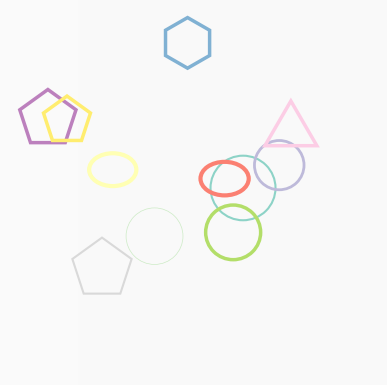[{"shape": "circle", "thickness": 1.5, "radius": 0.42, "center": [0.627, 0.512]}, {"shape": "oval", "thickness": 3, "radius": 0.3, "center": [0.291, 0.559]}, {"shape": "circle", "thickness": 2, "radius": 0.32, "center": [0.721, 0.571]}, {"shape": "oval", "thickness": 3, "radius": 0.31, "center": [0.58, 0.536]}, {"shape": "hexagon", "thickness": 2.5, "radius": 0.33, "center": [0.484, 0.889]}, {"shape": "circle", "thickness": 2.5, "radius": 0.35, "center": [0.602, 0.396]}, {"shape": "triangle", "thickness": 2.5, "radius": 0.39, "center": [0.751, 0.66]}, {"shape": "pentagon", "thickness": 1.5, "radius": 0.4, "center": [0.263, 0.302]}, {"shape": "pentagon", "thickness": 2.5, "radius": 0.38, "center": [0.124, 0.691]}, {"shape": "circle", "thickness": 0.5, "radius": 0.37, "center": [0.399, 0.387]}, {"shape": "pentagon", "thickness": 2.5, "radius": 0.32, "center": [0.173, 0.687]}]